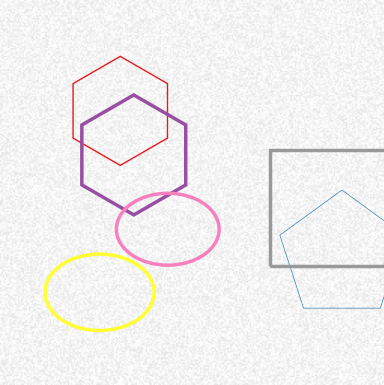[{"shape": "hexagon", "thickness": 1, "radius": 0.71, "center": [0.312, 0.712]}, {"shape": "pentagon", "thickness": 0.5, "radius": 0.85, "center": [0.888, 0.337]}, {"shape": "hexagon", "thickness": 2.5, "radius": 0.78, "center": [0.348, 0.598]}, {"shape": "oval", "thickness": 2.5, "radius": 0.71, "center": [0.259, 0.241]}, {"shape": "oval", "thickness": 2.5, "radius": 0.67, "center": [0.436, 0.405]}, {"shape": "square", "thickness": 2.5, "radius": 0.75, "center": [0.851, 0.459]}]